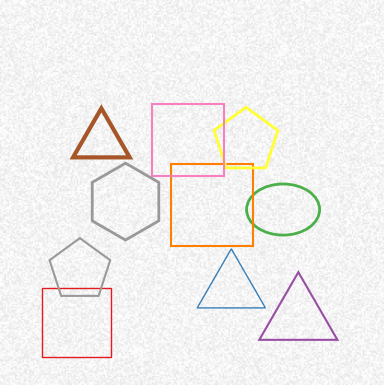[{"shape": "square", "thickness": 1, "radius": 0.45, "center": [0.198, 0.163]}, {"shape": "triangle", "thickness": 1, "radius": 0.51, "center": [0.601, 0.251]}, {"shape": "oval", "thickness": 2, "radius": 0.47, "center": [0.735, 0.456]}, {"shape": "triangle", "thickness": 1.5, "radius": 0.59, "center": [0.775, 0.176]}, {"shape": "square", "thickness": 1.5, "radius": 0.53, "center": [0.551, 0.467]}, {"shape": "pentagon", "thickness": 2, "radius": 0.44, "center": [0.639, 0.634]}, {"shape": "triangle", "thickness": 3, "radius": 0.42, "center": [0.263, 0.634]}, {"shape": "square", "thickness": 1.5, "radius": 0.47, "center": [0.488, 0.637]}, {"shape": "pentagon", "thickness": 1.5, "radius": 0.41, "center": [0.207, 0.299]}, {"shape": "hexagon", "thickness": 2, "radius": 0.5, "center": [0.326, 0.476]}]